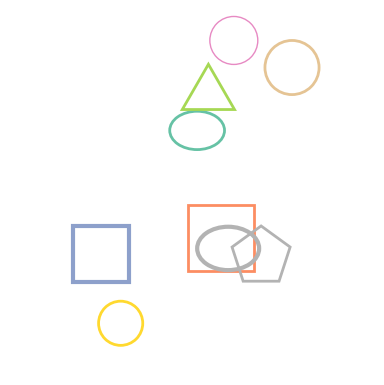[{"shape": "oval", "thickness": 2, "radius": 0.36, "center": [0.512, 0.661]}, {"shape": "square", "thickness": 2, "radius": 0.43, "center": [0.575, 0.382]}, {"shape": "square", "thickness": 3, "radius": 0.36, "center": [0.263, 0.341]}, {"shape": "circle", "thickness": 1, "radius": 0.31, "center": [0.607, 0.895]}, {"shape": "triangle", "thickness": 2, "radius": 0.39, "center": [0.541, 0.755]}, {"shape": "circle", "thickness": 2, "radius": 0.29, "center": [0.313, 0.16]}, {"shape": "circle", "thickness": 2, "radius": 0.35, "center": [0.758, 0.825]}, {"shape": "pentagon", "thickness": 2, "radius": 0.4, "center": [0.678, 0.334]}, {"shape": "oval", "thickness": 3, "radius": 0.4, "center": [0.593, 0.355]}]